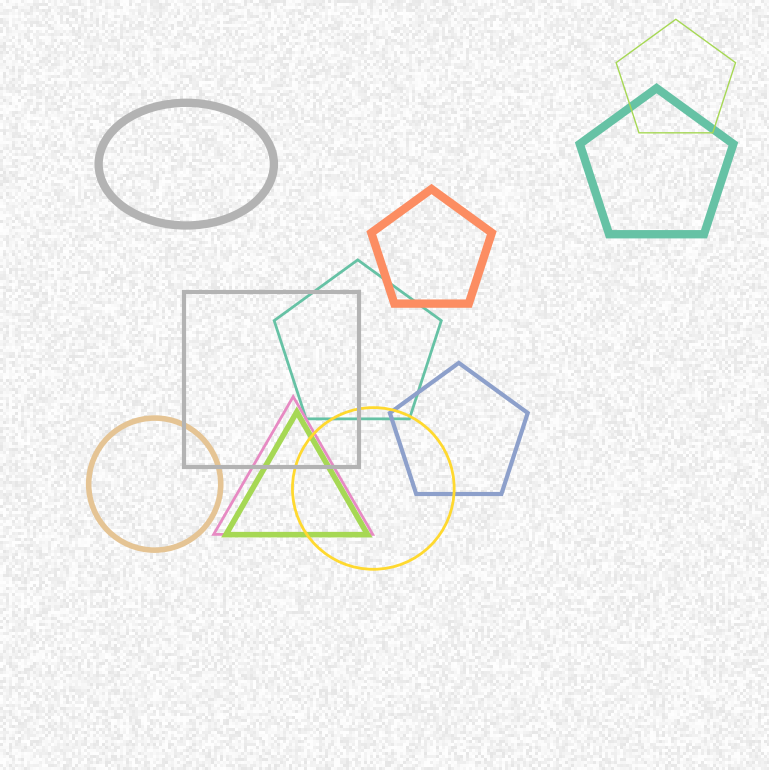[{"shape": "pentagon", "thickness": 3, "radius": 0.52, "center": [0.853, 0.781]}, {"shape": "pentagon", "thickness": 1, "radius": 0.57, "center": [0.465, 0.548]}, {"shape": "pentagon", "thickness": 3, "radius": 0.41, "center": [0.56, 0.672]}, {"shape": "pentagon", "thickness": 1.5, "radius": 0.47, "center": [0.596, 0.435]}, {"shape": "triangle", "thickness": 1, "radius": 0.6, "center": [0.381, 0.366]}, {"shape": "pentagon", "thickness": 0.5, "radius": 0.41, "center": [0.878, 0.893]}, {"shape": "triangle", "thickness": 2, "radius": 0.53, "center": [0.385, 0.359]}, {"shape": "circle", "thickness": 1, "radius": 0.52, "center": [0.485, 0.366]}, {"shape": "circle", "thickness": 2, "radius": 0.43, "center": [0.201, 0.371]}, {"shape": "oval", "thickness": 3, "radius": 0.57, "center": [0.242, 0.787]}, {"shape": "square", "thickness": 1.5, "radius": 0.57, "center": [0.352, 0.508]}]